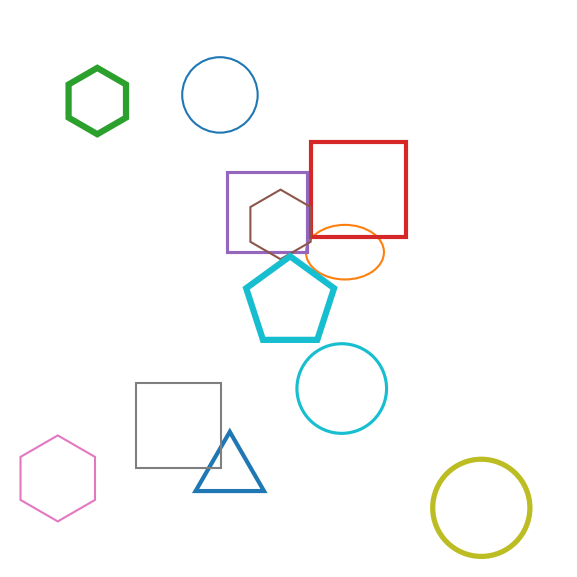[{"shape": "triangle", "thickness": 2, "radius": 0.34, "center": [0.398, 0.183]}, {"shape": "circle", "thickness": 1, "radius": 0.33, "center": [0.381, 0.835]}, {"shape": "oval", "thickness": 1, "radius": 0.34, "center": [0.597, 0.562]}, {"shape": "hexagon", "thickness": 3, "radius": 0.29, "center": [0.168, 0.824]}, {"shape": "square", "thickness": 2, "radius": 0.41, "center": [0.621, 0.671]}, {"shape": "square", "thickness": 1.5, "radius": 0.35, "center": [0.462, 0.632]}, {"shape": "hexagon", "thickness": 1, "radius": 0.3, "center": [0.486, 0.611]}, {"shape": "hexagon", "thickness": 1, "radius": 0.37, "center": [0.1, 0.171]}, {"shape": "square", "thickness": 1, "radius": 0.37, "center": [0.309, 0.263]}, {"shape": "circle", "thickness": 2.5, "radius": 0.42, "center": [0.833, 0.12]}, {"shape": "circle", "thickness": 1.5, "radius": 0.39, "center": [0.592, 0.326]}, {"shape": "pentagon", "thickness": 3, "radius": 0.4, "center": [0.502, 0.475]}]